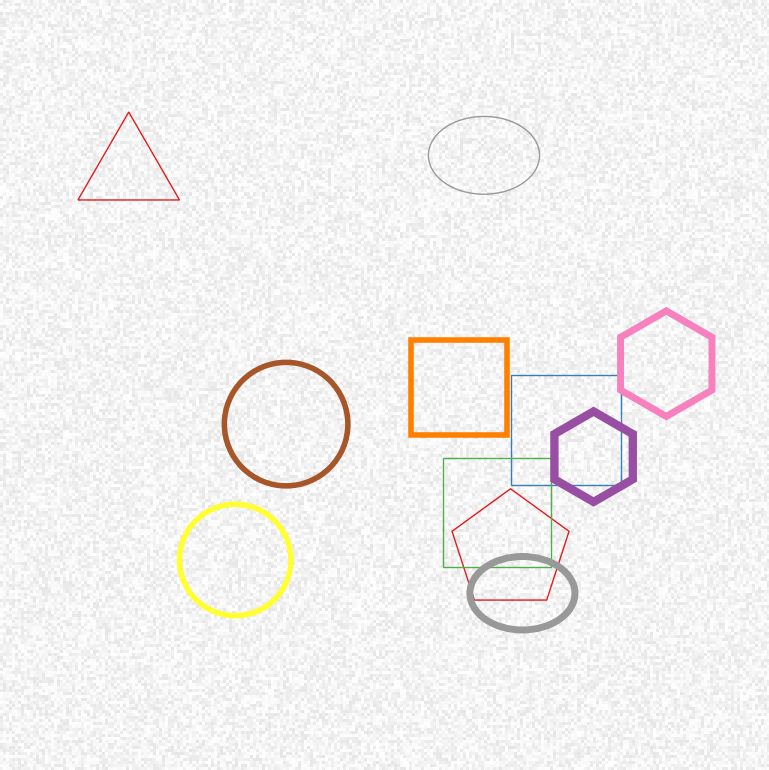[{"shape": "triangle", "thickness": 0.5, "radius": 0.38, "center": [0.167, 0.778]}, {"shape": "pentagon", "thickness": 0.5, "radius": 0.4, "center": [0.663, 0.285]}, {"shape": "square", "thickness": 0.5, "radius": 0.36, "center": [0.735, 0.441]}, {"shape": "square", "thickness": 0.5, "radius": 0.35, "center": [0.646, 0.334]}, {"shape": "hexagon", "thickness": 3, "radius": 0.29, "center": [0.771, 0.407]}, {"shape": "square", "thickness": 2, "radius": 0.31, "center": [0.596, 0.496]}, {"shape": "circle", "thickness": 2, "radius": 0.36, "center": [0.305, 0.273]}, {"shape": "circle", "thickness": 2, "radius": 0.4, "center": [0.372, 0.449]}, {"shape": "hexagon", "thickness": 2.5, "radius": 0.34, "center": [0.865, 0.528]}, {"shape": "oval", "thickness": 2.5, "radius": 0.34, "center": [0.678, 0.23]}, {"shape": "oval", "thickness": 0.5, "radius": 0.36, "center": [0.629, 0.798]}]